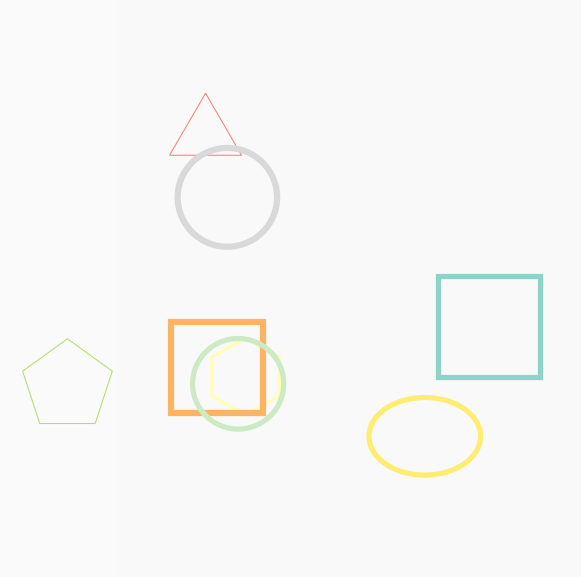[{"shape": "square", "thickness": 2.5, "radius": 0.44, "center": [0.842, 0.433]}, {"shape": "hexagon", "thickness": 1.5, "radius": 0.33, "center": [0.423, 0.347]}, {"shape": "triangle", "thickness": 0.5, "radius": 0.36, "center": [0.354, 0.766]}, {"shape": "square", "thickness": 3, "radius": 0.4, "center": [0.373, 0.363]}, {"shape": "pentagon", "thickness": 0.5, "radius": 0.41, "center": [0.116, 0.331]}, {"shape": "circle", "thickness": 3, "radius": 0.43, "center": [0.391, 0.657]}, {"shape": "circle", "thickness": 2.5, "radius": 0.39, "center": [0.41, 0.335]}, {"shape": "oval", "thickness": 2.5, "radius": 0.48, "center": [0.731, 0.244]}]